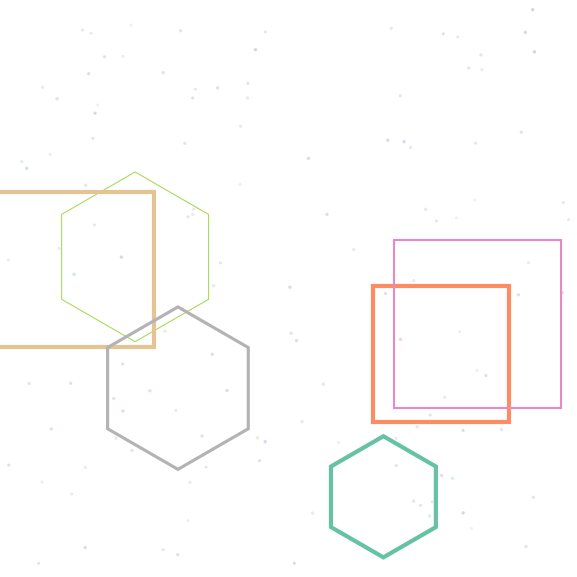[{"shape": "hexagon", "thickness": 2, "radius": 0.52, "center": [0.664, 0.139]}, {"shape": "square", "thickness": 2, "radius": 0.59, "center": [0.764, 0.386]}, {"shape": "square", "thickness": 1, "radius": 0.73, "center": [0.827, 0.439]}, {"shape": "hexagon", "thickness": 0.5, "radius": 0.73, "center": [0.234, 0.554]}, {"shape": "square", "thickness": 2, "radius": 0.67, "center": [0.133, 0.532]}, {"shape": "hexagon", "thickness": 1.5, "radius": 0.7, "center": [0.308, 0.327]}]